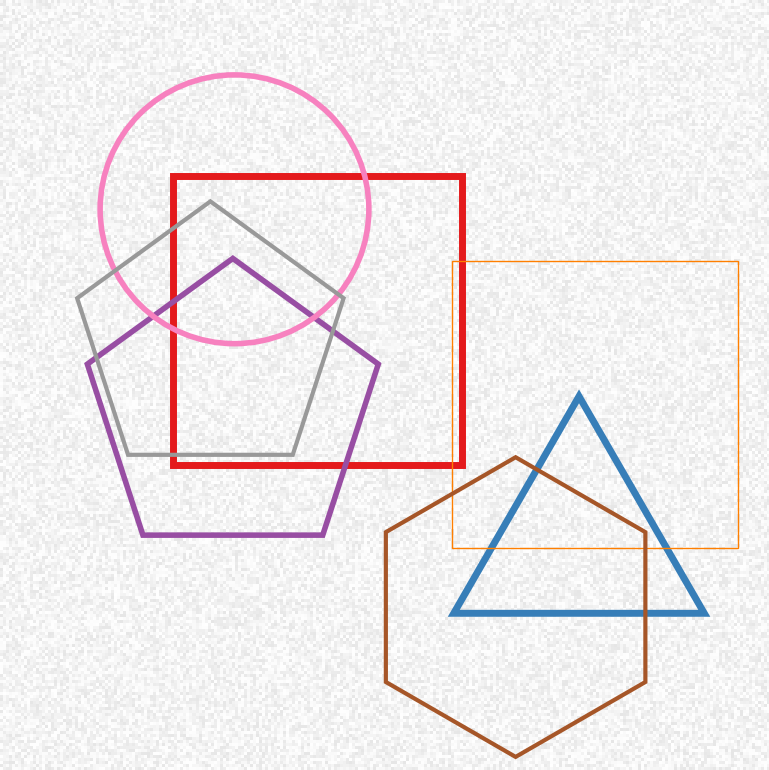[{"shape": "square", "thickness": 2.5, "radius": 0.94, "center": [0.412, 0.584]}, {"shape": "triangle", "thickness": 2.5, "radius": 0.94, "center": [0.752, 0.297]}, {"shape": "pentagon", "thickness": 2, "radius": 0.99, "center": [0.302, 0.466]}, {"shape": "square", "thickness": 0.5, "radius": 0.93, "center": [0.773, 0.475]}, {"shape": "hexagon", "thickness": 1.5, "radius": 0.97, "center": [0.67, 0.212]}, {"shape": "circle", "thickness": 2, "radius": 0.87, "center": [0.305, 0.728]}, {"shape": "pentagon", "thickness": 1.5, "radius": 0.91, "center": [0.273, 0.557]}]